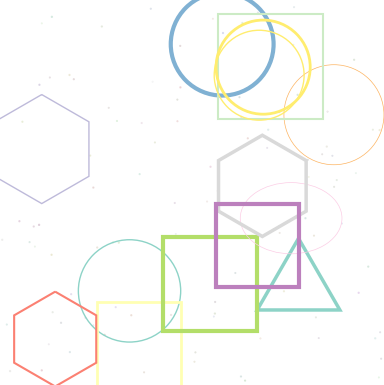[{"shape": "triangle", "thickness": 2.5, "radius": 0.62, "center": [0.775, 0.257]}, {"shape": "circle", "thickness": 1, "radius": 0.66, "center": [0.336, 0.244]}, {"shape": "square", "thickness": 2, "radius": 0.55, "center": [0.361, 0.105]}, {"shape": "hexagon", "thickness": 1, "radius": 0.71, "center": [0.108, 0.613]}, {"shape": "hexagon", "thickness": 1.5, "radius": 0.62, "center": [0.143, 0.119]}, {"shape": "circle", "thickness": 3, "radius": 0.67, "center": [0.577, 0.885]}, {"shape": "circle", "thickness": 0.5, "radius": 0.65, "center": [0.867, 0.702]}, {"shape": "square", "thickness": 3, "radius": 0.61, "center": [0.546, 0.261]}, {"shape": "oval", "thickness": 0.5, "radius": 0.66, "center": [0.756, 0.433]}, {"shape": "hexagon", "thickness": 2.5, "radius": 0.66, "center": [0.681, 0.517]}, {"shape": "square", "thickness": 3, "radius": 0.54, "center": [0.668, 0.362]}, {"shape": "square", "thickness": 1.5, "radius": 0.68, "center": [0.702, 0.827]}, {"shape": "circle", "thickness": 2, "radius": 0.61, "center": [0.684, 0.826]}, {"shape": "circle", "thickness": 1, "radius": 0.58, "center": [0.673, 0.805]}]